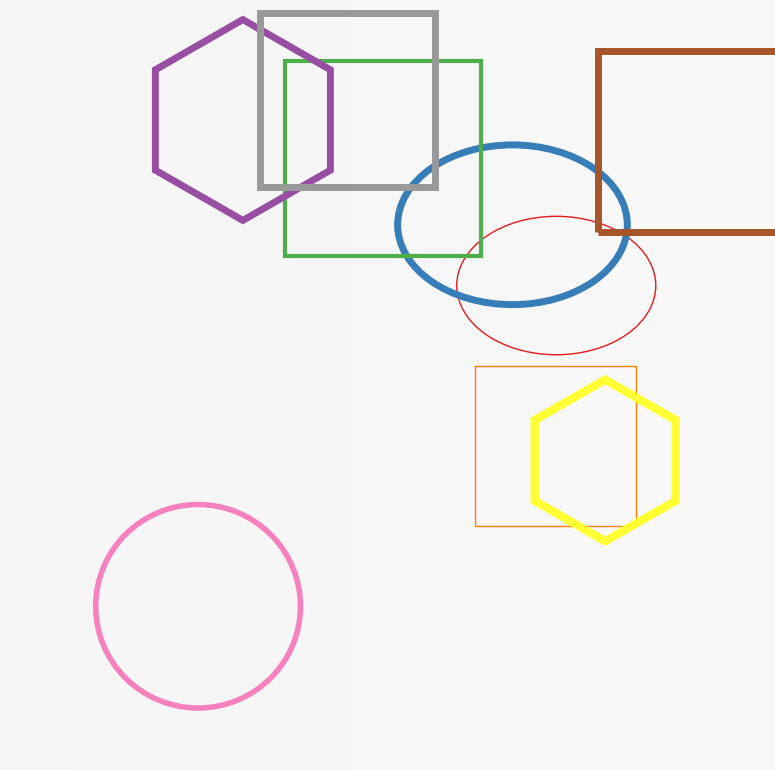[{"shape": "oval", "thickness": 0.5, "radius": 0.64, "center": [0.718, 0.629]}, {"shape": "oval", "thickness": 2.5, "radius": 0.74, "center": [0.661, 0.708]}, {"shape": "square", "thickness": 1.5, "radius": 0.63, "center": [0.494, 0.794]}, {"shape": "hexagon", "thickness": 2.5, "radius": 0.65, "center": [0.313, 0.844]}, {"shape": "square", "thickness": 0.5, "radius": 0.52, "center": [0.717, 0.421]}, {"shape": "hexagon", "thickness": 3, "radius": 0.52, "center": [0.781, 0.402]}, {"shape": "square", "thickness": 2.5, "radius": 0.59, "center": [0.89, 0.817]}, {"shape": "circle", "thickness": 2, "radius": 0.66, "center": [0.256, 0.213]}, {"shape": "square", "thickness": 2.5, "radius": 0.56, "center": [0.448, 0.87]}]